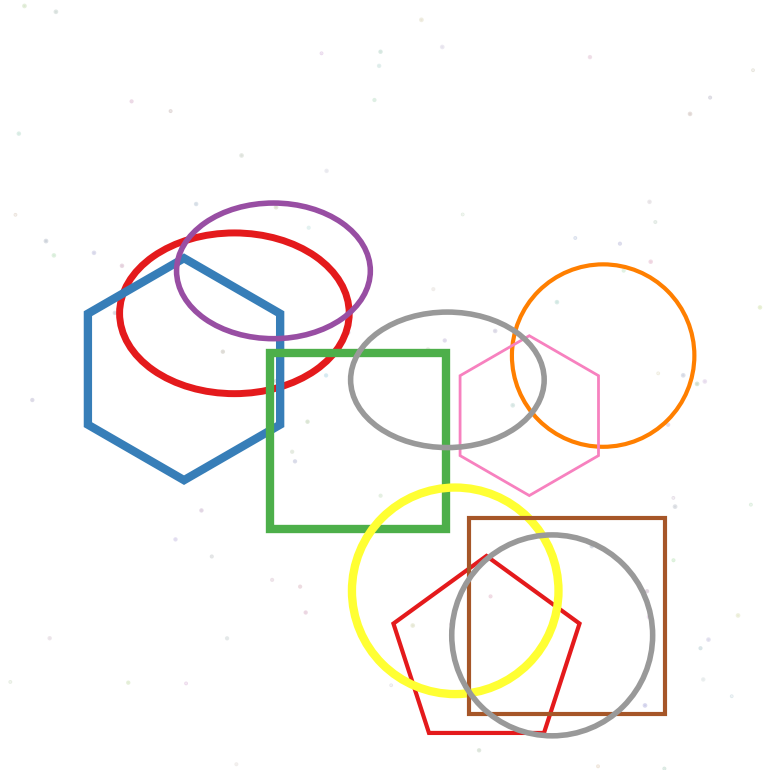[{"shape": "oval", "thickness": 2.5, "radius": 0.75, "center": [0.304, 0.593]}, {"shape": "pentagon", "thickness": 1.5, "radius": 0.64, "center": [0.632, 0.151]}, {"shape": "hexagon", "thickness": 3, "radius": 0.72, "center": [0.239, 0.521]}, {"shape": "square", "thickness": 3, "radius": 0.57, "center": [0.464, 0.427]}, {"shape": "oval", "thickness": 2, "radius": 0.63, "center": [0.355, 0.648]}, {"shape": "circle", "thickness": 1.5, "radius": 0.59, "center": [0.783, 0.538]}, {"shape": "circle", "thickness": 3, "radius": 0.67, "center": [0.591, 0.233]}, {"shape": "square", "thickness": 1.5, "radius": 0.64, "center": [0.737, 0.2]}, {"shape": "hexagon", "thickness": 1, "radius": 0.52, "center": [0.687, 0.46]}, {"shape": "circle", "thickness": 2, "radius": 0.65, "center": [0.717, 0.175]}, {"shape": "oval", "thickness": 2, "radius": 0.63, "center": [0.581, 0.507]}]